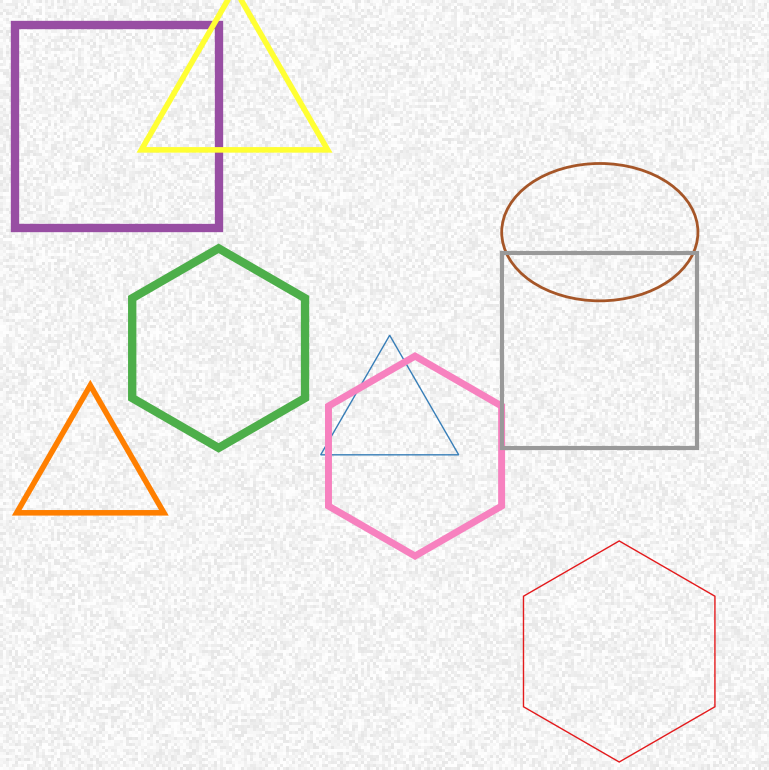[{"shape": "hexagon", "thickness": 0.5, "radius": 0.72, "center": [0.804, 0.154]}, {"shape": "triangle", "thickness": 0.5, "radius": 0.52, "center": [0.506, 0.461]}, {"shape": "hexagon", "thickness": 3, "radius": 0.65, "center": [0.284, 0.548]}, {"shape": "square", "thickness": 3, "radius": 0.66, "center": [0.152, 0.836]}, {"shape": "triangle", "thickness": 2, "radius": 0.55, "center": [0.117, 0.389]}, {"shape": "triangle", "thickness": 2, "radius": 0.7, "center": [0.305, 0.875]}, {"shape": "oval", "thickness": 1, "radius": 0.64, "center": [0.779, 0.698]}, {"shape": "hexagon", "thickness": 2.5, "radius": 0.65, "center": [0.539, 0.408]}, {"shape": "square", "thickness": 1.5, "radius": 0.63, "center": [0.778, 0.545]}]